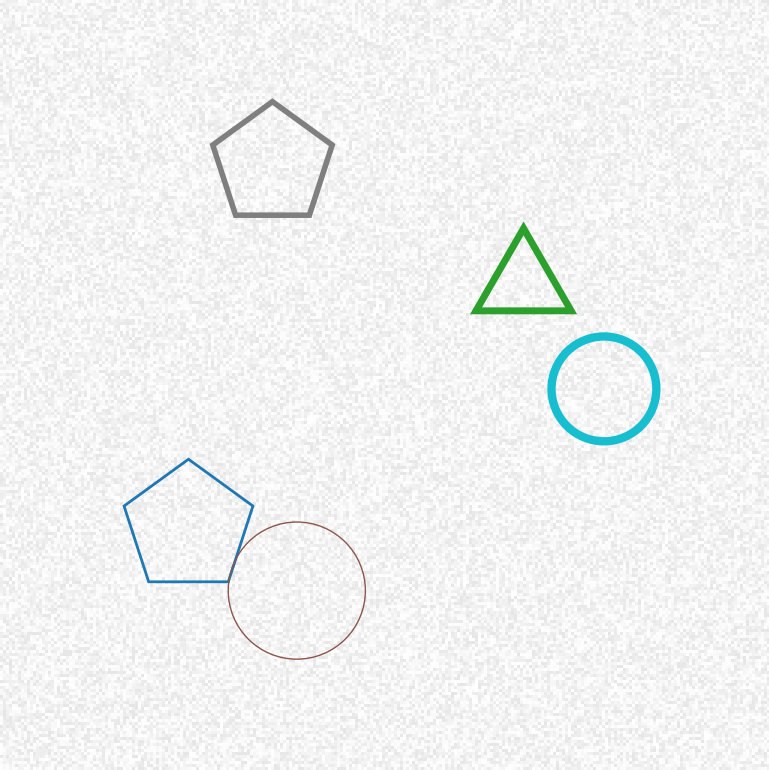[{"shape": "pentagon", "thickness": 1, "radius": 0.44, "center": [0.245, 0.316]}, {"shape": "triangle", "thickness": 2.5, "radius": 0.36, "center": [0.68, 0.632]}, {"shape": "circle", "thickness": 0.5, "radius": 0.45, "center": [0.385, 0.233]}, {"shape": "pentagon", "thickness": 2, "radius": 0.41, "center": [0.354, 0.786]}, {"shape": "circle", "thickness": 3, "radius": 0.34, "center": [0.784, 0.495]}]